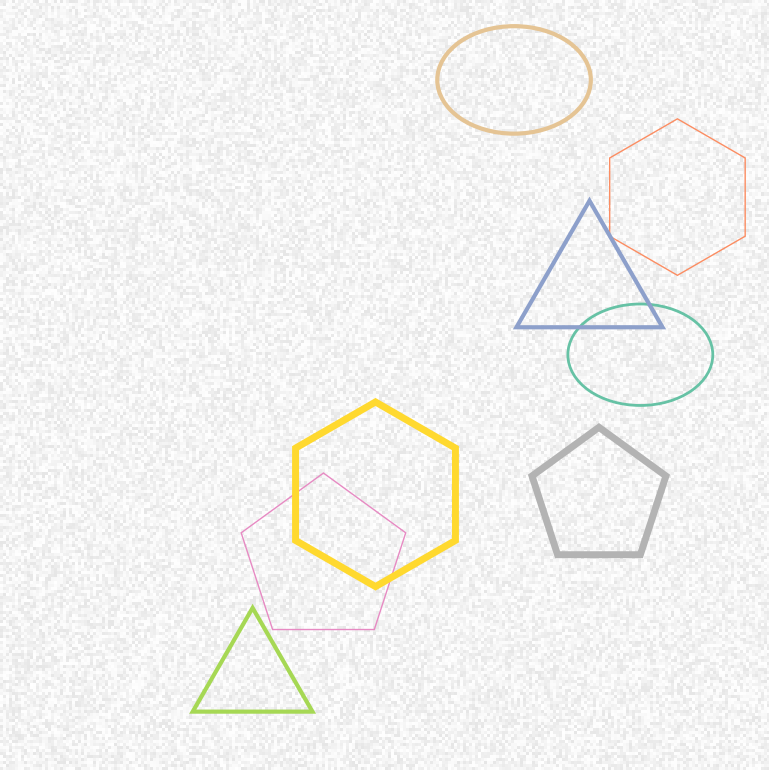[{"shape": "oval", "thickness": 1, "radius": 0.47, "center": [0.832, 0.539]}, {"shape": "hexagon", "thickness": 0.5, "radius": 0.51, "center": [0.88, 0.744]}, {"shape": "triangle", "thickness": 1.5, "radius": 0.55, "center": [0.766, 0.63]}, {"shape": "pentagon", "thickness": 0.5, "radius": 0.56, "center": [0.42, 0.273]}, {"shape": "triangle", "thickness": 1.5, "radius": 0.45, "center": [0.328, 0.121]}, {"shape": "hexagon", "thickness": 2.5, "radius": 0.6, "center": [0.488, 0.358]}, {"shape": "oval", "thickness": 1.5, "radius": 0.5, "center": [0.668, 0.896]}, {"shape": "pentagon", "thickness": 2.5, "radius": 0.46, "center": [0.778, 0.354]}]